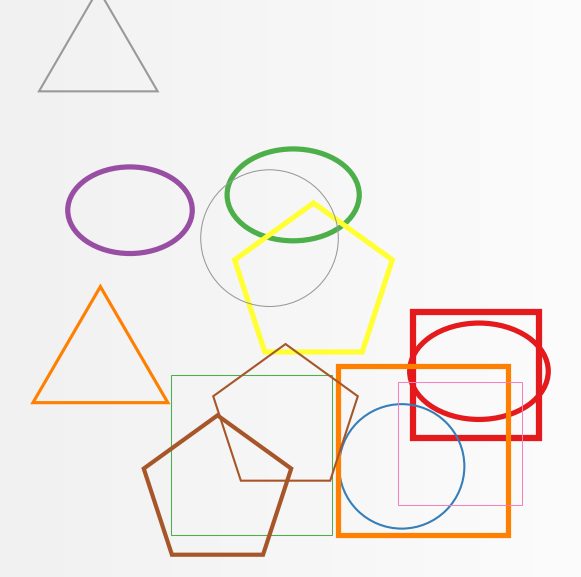[{"shape": "oval", "thickness": 2.5, "radius": 0.6, "center": [0.824, 0.356]}, {"shape": "square", "thickness": 3, "radius": 0.54, "center": [0.819, 0.349]}, {"shape": "circle", "thickness": 1, "radius": 0.54, "center": [0.691, 0.192]}, {"shape": "square", "thickness": 0.5, "radius": 0.69, "center": [0.432, 0.212]}, {"shape": "oval", "thickness": 2.5, "radius": 0.57, "center": [0.504, 0.662]}, {"shape": "oval", "thickness": 2.5, "radius": 0.54, "center": [0.224, 0.635]}, {"shape": "square", "thickness": 2.5, "radius": 0.73, "center": [0.728, 0.218]}, {"shape": "triangle", "thickness": 1.5, "radius": 0.67, "center": [0.173, 0.369]}, {"shape": "pentagon", "thickness": 2.5, "radius": 0.71, "center": [0.539, 0.505]}, {"shape": "pentagon", "thickness": 2, "radius": 0.67, "center": [0.374, 0.147]}, {"shape": "pentagon", "thickness": 1, "radius": 0.65, "center": [0.491, 0.273]}, {"shape": "square", "thickness": 0.5, "radius": 0.54, "center": [0.791, 0.231]}, {"shape": "circle", "thickness": 0.5, "radius": 0.59, "center": [0.464, 0.587]}, {"shape": "triangle", "thickness": 1, "radius": 0.59, "center": [0.169, 0.9]}]